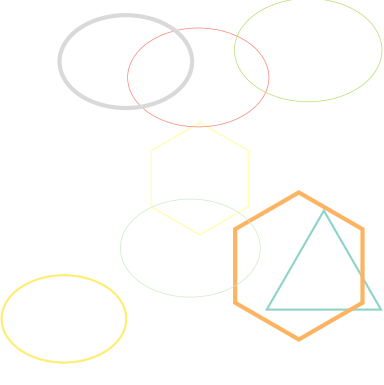[{"shape": "triangle", "thickness": 1.5, "radius": 0.86, "center": [0.841, 0.282]}, {"shape": "hexagon", "thickness": 1, "radius": 0.73, "center": [0.519, 0.536]}, {"shape": "oval", "thickness": 0.5, "radius": 0.92, "center": [0.515, 0.799]}, {"shape": "hexagon", "thickness": 3, "radius": 0.95, "center": [0.776, 0.309]}, {"shape": "oval", "thickness": 0.5, "radius": 0.96, "center": [0.801, 0.87]}, {"shape": "oval", "thickness": 3, "radius": 0.86, "center": [0.327, 0.84]}, {"shape": "oval", "thickness": 0.5, "radius": 0.91, "center": [0.494, 0.356]}, {"shape": "oval", "thickness": 1.5, "radius": 0.81, "center": [0.166, 0.172]}]